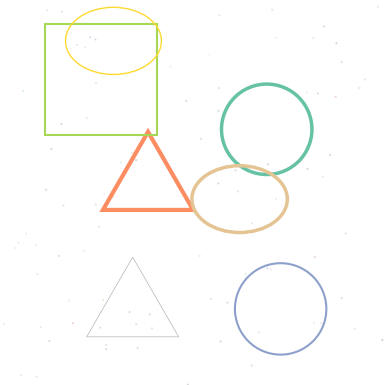[{"shape": "circle", "thickness": 2.5, "radius": 0.59, "center": [0.693, 0.664]}, {"shape": "triangle", "thickness": 3, "radius": 0.68, "center": [0.385, 0.522]}, {"shape": "circle", "thickness": 1.5, "radius": 0.59, "center": [0.729, 0.198]}, {"shape": "square", "thickness": 1.5, "radius": 0.73, "center": [0.262, 0.794]}, {"shape": "oval", "thickness": 1, "radius": 0.62, "center": [0.295, 0.894]}, {"shape": "oval", "thickness": 2.5, "radius": 0.62, "center": [0.622, 0.483]}, {"shape": "triangle", "thickness": 0.5, "radius": 0.69, "center": [0.345, 0.194]}]